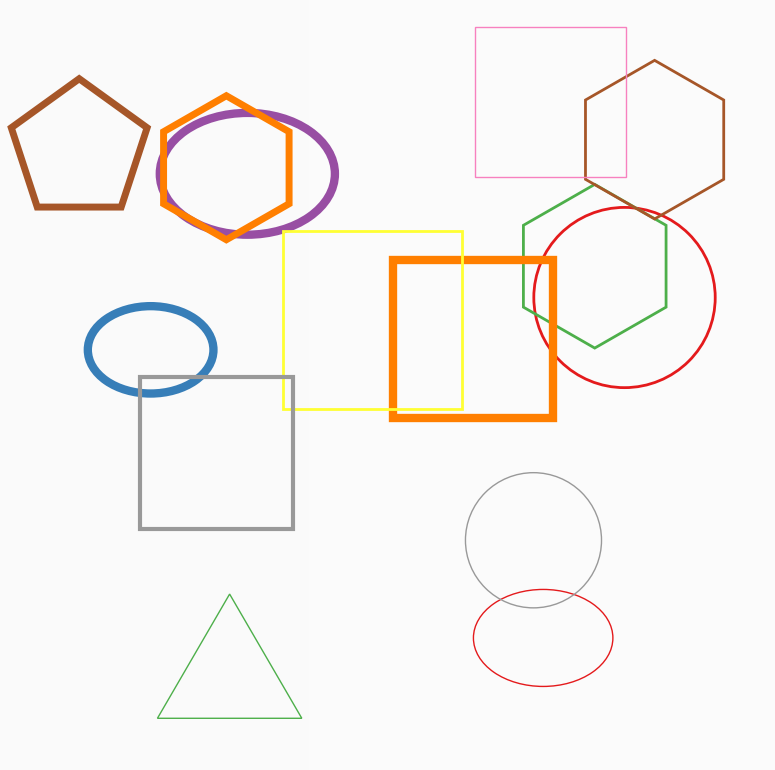[{"shape": "circle", "thickness": 1, "radius": 0.59, "center": [0.806, 0.614]}, {"shape": "oval", "thickness": 0.5, "radius": 0.45, "center": [0.701, 0.172]}, {"shape": "oval", "thickness": 3, "radius": 0.41, "center": [0.194, 0.546]}, {"shape": "hexagon", "thickness": 1, "radius": 0.53, "center": [0.767, 0.654]}, {"shape": "triangle", "thickness": 0.5, "radius": 0.54, "center": [0.296, 0.121]}, {"shape": "oval", "thickness": 3, "radius": 0.56, "center": [0.319, 0.774]}, {"shape": "square", "thickness": 3, "radius": 0.51, "center": [0.61, 0.56]}, {"shape": "hexagon", "thickness": 2.5, "radius": 0.47, "center": [0.292, 0.782]}, {"shape": "square", "thickness": 1, "radius": 0.58, "center": [0.481, 0.585]}, {"shape": "hexagon", "thickness": 1, "radius": 0.51, "center": [0.845, 0.819]}, {"shape": "pentagon", "thickness": 2.5, "radius": 0.46, "center": [0.102, 0.806]}, {"shape": "square", "thickness": 0.5, "radius": 0.49, "center": [0.71, 0.867]}, {"shape": "circle", "thickness": 0.5, "radius": 0.44, "center": [0.688, 0.298]}, {"shape": "square", "thickness": 1.5, "radius": 0.49, "center": [0.279, 0.411]}]